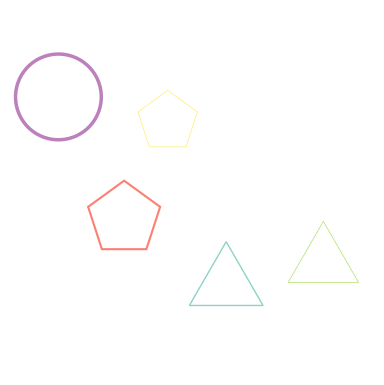[{"shape": "triangle", "thickness": 1, "radius": 0.55, "center": [0.588, 0.262]}, {"shape": "pentagon", "thickness": 1.5, "radius": 0.49, "center": [0.322, 0.432]}, {"shape": "triangle", "thickness": 0.5, "radius": 0.53, "center": [0.84, 0.319]}, {"shape": "circle", "thickness": 2.5, "radius": 0.56, "center": [0.152, 0.748]}, {"shape": "pentagon", "thickness": 0.5, "radius": 0.41, "center": [0.436, 0.684]}]